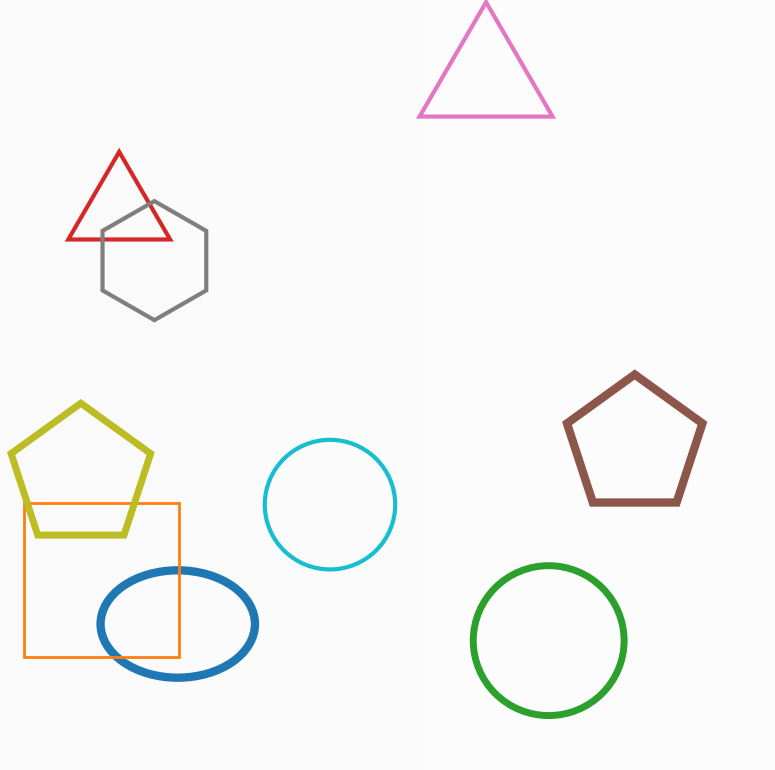[{"shape": "oval", "thickness": 3, "radius": 0.5, "center": [0.229, 0.19]}, {"shape": "square", "thickness": 1, "radius": 0.5, "center": [0.131, 0.247]}, {"shape": "circle", "thickness": 2.5, "radius": 0.49, "center": [0.708, 0.168]}, {"shape": "triangle", "thickness": 1.5, "radius": 0.38, "center": [0.154, 0.727]}, {"shape": "pentagon", "thickness": 3, "radius": 0.46, "center": [0.819, 0.422]}, {"shape": "triangle", "thickness": 1.5, "radius": 0.5, "center": [0.627, 0.898]}, {"shape": "hexagon", "thickness": 1.5, "radius": 0.39, "center": [0.199, 0.662]}, {"shape": "pentagon", "thickness": 2.5, "radius": 0.47, "center": [0.104, 0.382]}, {"shape": "circle", "thickness": 1.5, "radius": 0.42, "center": [0.426, 0.345]}]